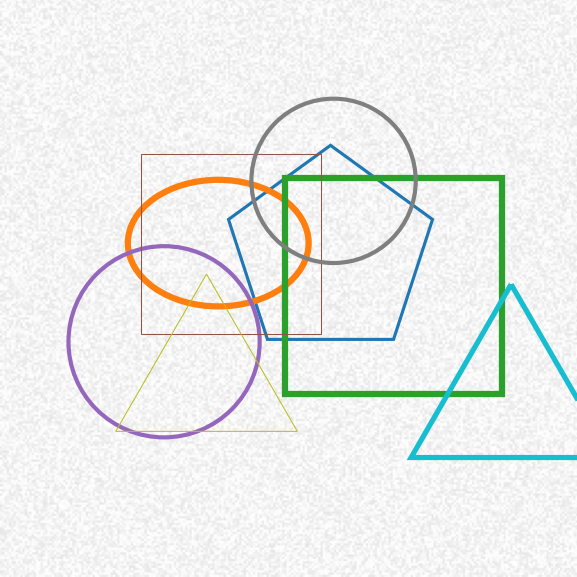[{"shape": "pentagon", "thickness": 1.5, "radius": 0.93, "center": [0.572, 0.562]}, {"shape": "oval", "thickness": 3, "radius": 0.78, "center": [0.378, 0.578]}, {"shape": "square", "thickness": 3, "radius": 0.94, "center": [0.681, 0.504]}, {"shape": "circle", "thickness": 2, "radius": 0.83, "center": [0.284, 0.407]}, {"shape": "square", "thickness": 0.5, "radius": 0.78, "center": [0.4, 0.577]}, {"shape": "circle", "thickness": 2, "radius": 0.71, "center": [0.578, 0.686]}, {"shape": "triangle", "thickness": 0.5, "radius": 0.91, "center": [0.358, 0.343]}, {"shape": "triangle", "thickness": 2.5, "radius": 1.0, "center": [0.885, 0.307]}]